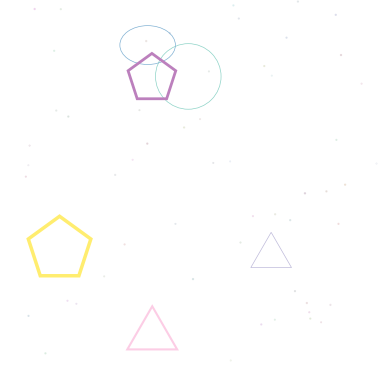[{"shape": "circle", "thickness": 0.5, "radius": 0.43, "center": [0.489, 0.801]}, {"shape": "triangle", "thickness": 0.5, "radius": 0.31, "center": [0.704, 0.335]}, {"shape": "oval", "thickness": 0.5, "radius": 0.36, "center": [0.383, 0.883]}, {"shape": "triangle", "thickness": 1.5, "radius": 0.37, "center": [0.395, 0.13]}, {"shape": "pentagon", "thickness": 2, "radius": 0.33, "center": [0.395, 0.796]}, {"shape": "pentagon", "thickness": 2.5, "radius": 0.43, "center": [0.155, 0.353]}]